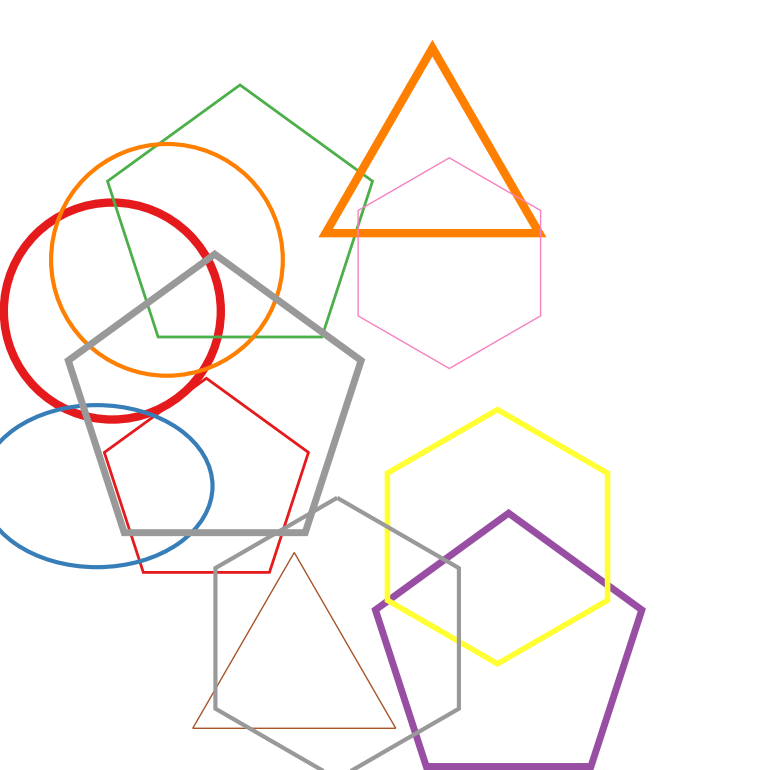[{"shape": "circle", "thickness": 3, "radius": 0.7, "center": [0.146, 0.596]}, {"shape": "pentagon", "thickness": 1, "radius": 0.7, "center": [0.268, 0.369]}, {"shape": "oval", "thickness": 1.5, "radius": 0.75, "center": [0.126, 0.369]}, {"shape": "pentagon", "thickness": 1, "radius": 0.9, "center": [0.312, 0.709]}, {"shape": "pentagon", "thickness": 2.5, "radius": 0.91, "center": [0.661, 0.152]}, {"shape": "circle", "thickness": 1.5, "radius": 0.75, "center": [0.217, 0.663]}, {"shape": "triangle", "thickness": 3, "radius": 0.8, "center": [0.562, 0.777]}, {"shape": "hexagon", "thickness": 2, "radius": 0.83, "center": [0.646, 0.303]}, {"shape": "triangle", "thickness": 0.5, "radius": 0.76, "center": [0.382, 0.13]}, {"shape": "hexagon", "thickness": 0.5, "radius": 0.68, "center": [0.584, 0.658]}, {"shape": "pentagon", "thickness": 2.5, "radius": 1.0, "center": [0.279, 0.47]}, {"shape": "hexagon", "thickness": 1.5, "radius": 0.91, "center": [0.438, 0.171]}]